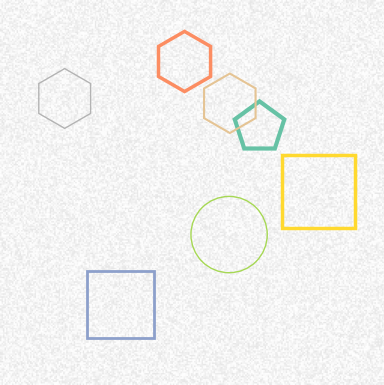[{"shape": "pentagon", "thickness": 3, "radius": 0.34, "center": [0.674, 0.669]}, {"shape": "hexagon", "thickness": 2.5, "radius": 0.39, "center": [0.479, 0.84]}, {"shape": "square", "thickness": 2, "radius": 0.43, "center": [0.314, 0.21]}, {"shape": "circle", "thickness": 1, "radius": 0.5, "center": [0.595, 0.391]}, {"shape": "square", "thickness": 2.5, "radius": 0.48, "center": [0.827, 0.503]}, {"shape": "hexagon", "thickness": 1.5, "radius": 0.39, "center": [0.597, 0.732]}, {"shape": "hexagon", "thickness": 1, "radius": 0.39, "center": [0.168, 0.744]}]